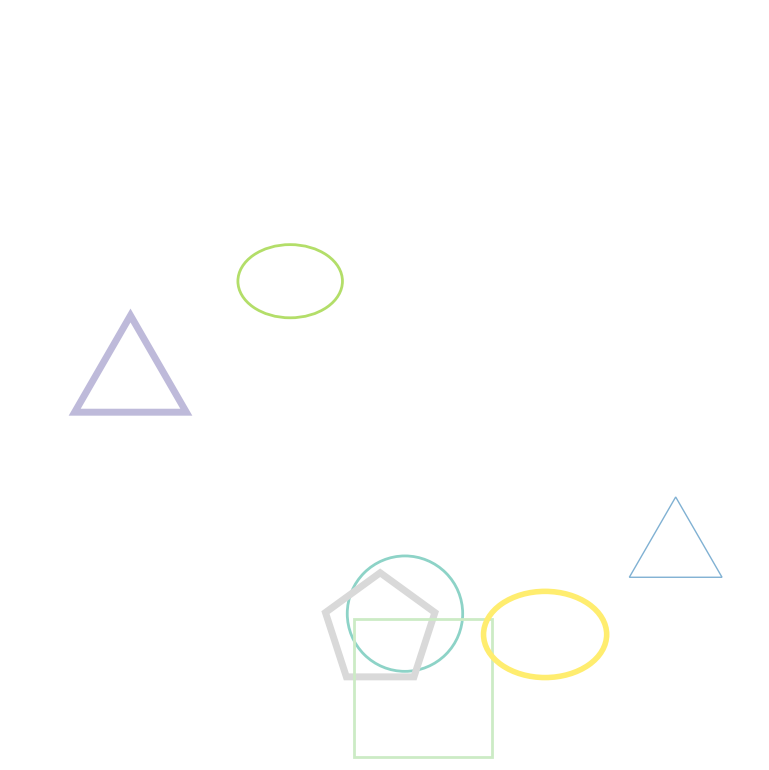[{"shape": "circle", "thickness": 1, "radius": 0.37, "center": [0.526, 0.203]}, {"shape": "triangle", "thickness": 2.5, "radius": 0.42, "center": [0.169, 0.507]}, {"shape": "triangle", "thickness": 0.5, "radius": 0.35, "center": [0.878, 0.285]}, {"shape": "oval", "thickness": 1, "radius": 0.34, "center": [0.377, 0.635]}, {"shape": "pentagon", "thickness": 2.5, "radius": 0.37, "center": [0.494, 0.181]}, {"shape": "square", "thickness": 1, "radius": 0.45, "center": [0.549, 0.107]}, {"shape": "oval", "thickness": 2, "radius": 0.4, "center": [0.708, 0.176]}]